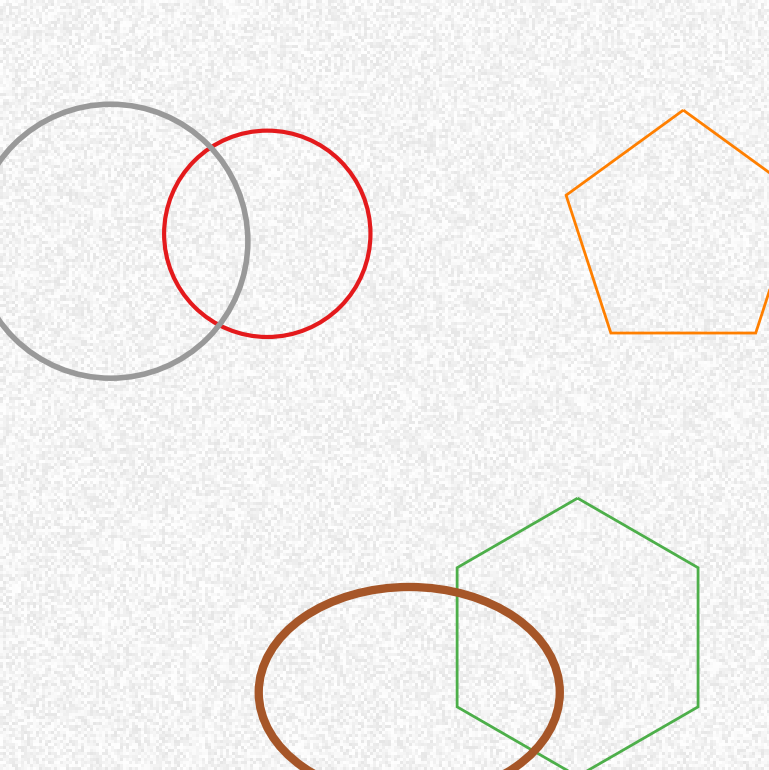[{"shape": "circle", "thickness": 1.5, "radius": 0.67, "center": [0.347, 0.696]}, {"shape": "hexagon", "thickness": 1, "radius": 0.9, "center": [0.75, 0.172]}, {"shape": "pentagon", "thickness": 1, "radius": 0.8, "center": [0.887, 0.697]}, {"shape": "oval", "thickness": 3, "radius": 0.98, "center": [0.532, 0.101]}, {"shape": "circle", "thickness": 2, "radius": 0.89, "center": [0.144, 0.687]}]